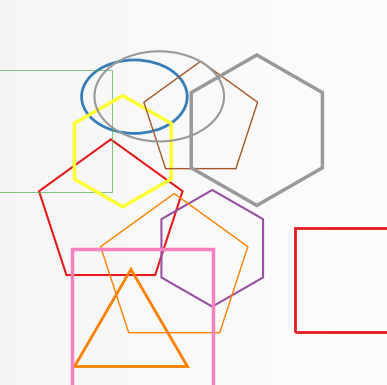[{"shape": "square", "thickness": 2, "radius": 0.67, "center": [0.897, 0.272]}, {"shape": "pentagon", "thickness": 1.5, "radius": 0.97, "center": [0.286, 0.443]}, {"shape": "oval", "thickness": 2, "radius": 0.68, "center": [0.347, 0.749]}, {"shape": "square", "thickness": 0.5, "radius": 0.79, "center": [0.132, 0.66]}, {"shape": "hexagon", "thickness": 1.5, "radius": 0.76, "center": [0.548, 0.355]}, {"shape": "pentagon", "thickness": 1, "radius": 1.0, "center": [0.45, 0.298]}, {"shape": "triangle", "thickness": 2, "radius": 0.84, "center": [0.338, 0.132]}, {"shape": "hexagon", "thickness": 2.5, "radius": 0.72, "center": [0.317, 0.607]}, {"shape": "pentagon", "thickness": 1, "radius": 0.77, "center": [0.518, 0.687]}, {"shape": "square", "thickness": 2.5, "radius": 0.91, "center": [0.368, 0.17]}, {"shape": "oval", "thickness": 1.5, "radius": 0.84, "center": [0.411, 0.75]}, {"shape": "hexagon", "thickness": 2.5, "radius": 0.98, "center": [0.663, 0.662]}]